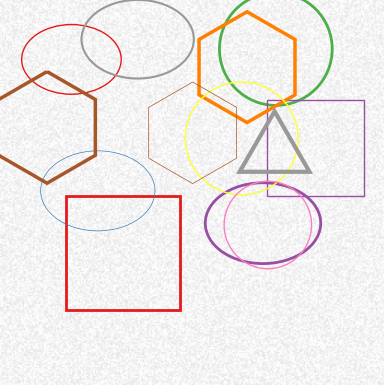[{"shape": "oval", "thickness": 1, "radius": 0.65, "center": [0.186, 0.846]}, {"shape": "square", "thickness": 2, "radius": 0.74, "center": [0.32, 0.343]}, {"shape": "oval", "thickness": 0.5, "radius": 0.74, "center": [0.254, 0.504]}, {"shape": "circle", "thickness": 2, "radius": 0.73, "center": [0.716, 0.873]}, {"shape": "square", "thickness": 1, "radius": 0.63, "center": [0.819, 0.616]}, {"shape": "oval", "thickness": 2, "radius": 0.75, "center": [0.683, 0.42]}, {"shape": "hexagon", "thickness": 2.5, "radius": 0.72, "center": [0.642, 0.826]}, {"shape": "circle", "thickness": 1, "radius": 0.73, "center": [0.628, 0.641]}, {"shape": "hexagon", "thickness": 2.5, "radius": 0.72, "center": [0.122, 0.669]}, {"shape": "hexagon", "thickness": 0.5, "radius": 0.66, "center": [0.5, 0.655]}, {"shape": "circle", "thickness": 1, "radius": 0.57, "center": [0.696, 0.416]}, {"shape": "oval", "thickness": 1.5, "radius": 0.73, "center": [0.358, 0.898]}, {"shape": "triangle", "thickness": 3, "radius": 0.52, "center": [0.713, 0.606]}]